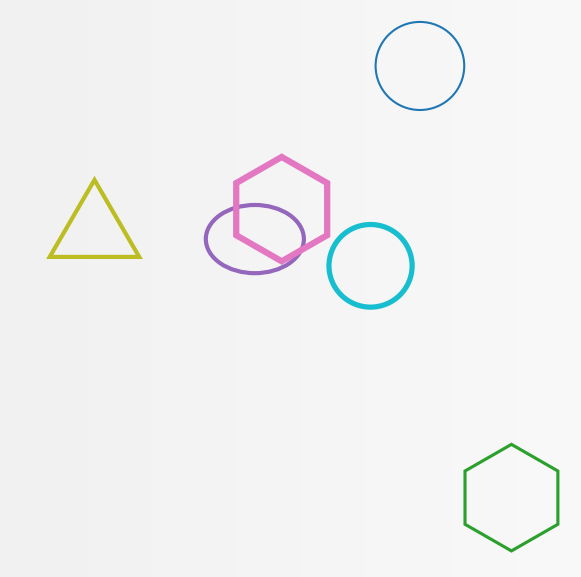[{"shape": "circle", "thickness": 1, "radius": 0.38, "center": [0.722, 0.885]}, {"shape": "hexagon", "thickness": 1.5, "radius": 0.46, "center": [0.88, 0.137]}, {"shape": "oval", "thickness": 2, "radius": 0.42, "center": [0.438, 0.585]}, {"shape": "hexagon", "thickness": 3, "radius": 0.45, "center": [0.485, 0.637]}, {"shape": "triangle", "thickness": 2, "radius": 0.44, "center": [0.163, 0.599]}, {"shape": "circle", "thickness": 2.5, "radius": 0.36, "center": [0.638, 0.539]}]